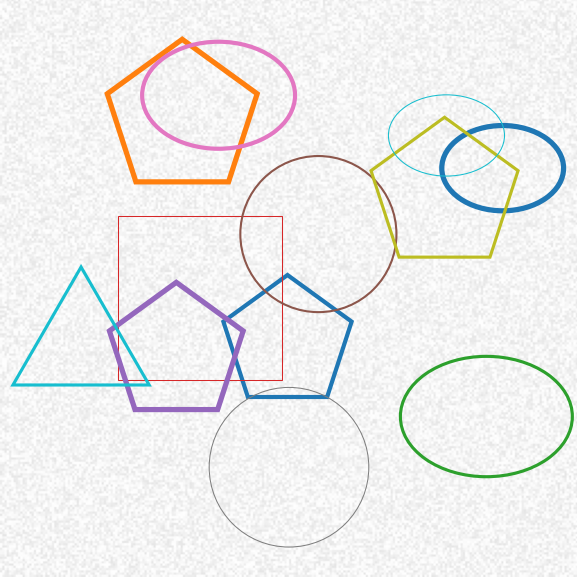[{"shape": "oval", "thickness": 2.5, "radius": 0.53, "center": [0.87, 0.708]}, {"shape": "pentagon", "thickness": 2, "radius": 0.58, "center": [0.498, 0.406]}, {"shape": "pentagon", "thickness": 2.5, "radius": 0.68, "center": [0.316, 0.795]}, {"shape": "oval", "thickness": 1.5, "radius": 0.74, "center": [0.842, 0.278]}, {"shape": "square", "thickness": 0.5, "radius": 0.71, "center": [0.346, 0.483]}, {"shape": "pentagon", "thickness": 2.5, "radius": 0.61, "center": [0.305, 0.388]}, {"shape": "circle", "thickness": 1, "radius": 0.68, "center": [0.551, 0.594]}, {"shape": "oval", "thickness": 2, "radius": 0.66, "center": [0.379, 0.834]}, {"shape": "circle", "thickness": 0.5, "radius": 0.69, "center": [0.5, 0.19]}, {"shape": "pentagon", "thickness": 1.5, "radius": 0.67, "center": [0.77, 0.662]}, {"shape": "oval", "thickness": 0.5, "radius": 0.5, "center": [0.773, 0.765]}, {"shape": "triangle", "thickness": 1.5, "radius": 0.68, "center": [0.14, 0.401]}]